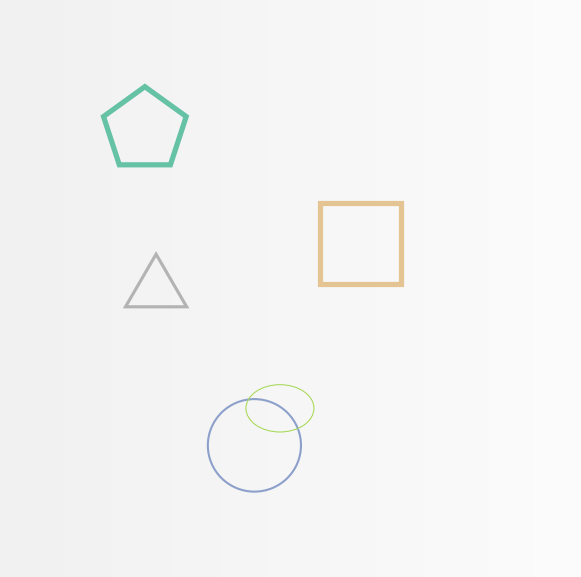[{"shape": "pentagon", "thickness": 2.5, "radius": 0.37, "center": [0.249, 0.774]}, {"shape": "circle", "thickness": 1, "radius": 0.4, "center": [0.438, 0.228]}, {"shape": "oval", "thickness": 0.5, "radius": 0.29, "center": [0.482, 0.292]}, {"shape": "square", "thickness": 2.5, "radius": 0.35, "center": [0.62, 0.578]}, {"shape": "triangle", "thickness": 1.5, "radius": 0.3, "center": [0.269, 0.498]}]